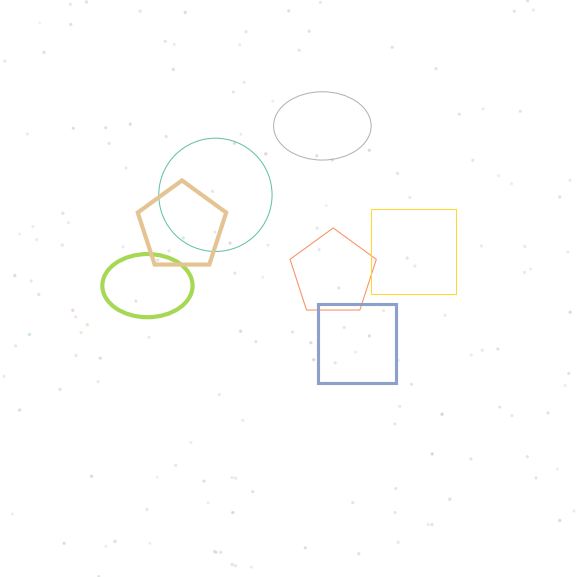[{"shape": "circle", "thickness": 0.5, "radius": 0.49, "center": [0.373, 0.662]}, {"shape": "pentagon", "thickness": 0.5, "radius": 0.39, "center": [0.577, 0.526]}, {"shape": "square", "thickness": 1.5, "radius": 0.34, "center": [0.618, 0.404]}, {"shape": "oval", "thickness": 2, "radius": 0.39, "center": [0.255, 0.505]}, {"shape": "square", "thickness": 0.5, "radius": 0.37, "center": [0.716, 0.563]}, {"shape": "pentagon", "thickness": 2, "radius": 0.4, "center": [0.315, 0.606]}, {"shape": "oval", "thickness": 0.5, "radius": 0.42, "center": [0.558, 0.781]}]